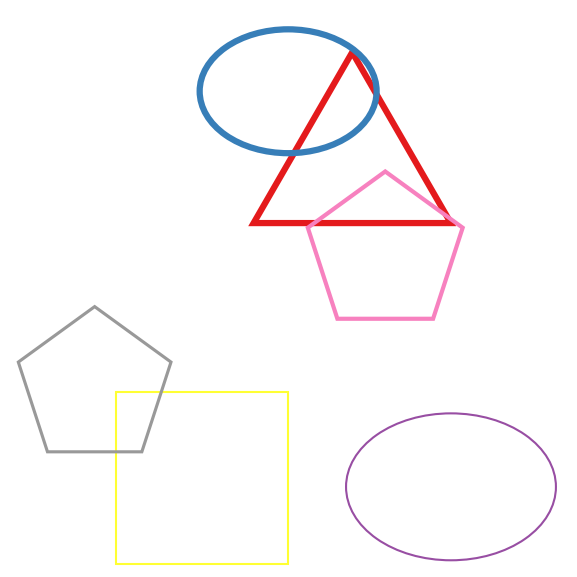[{"shape": "triangle", "thickness": 3, "radius": 0.99, "center": [0.61, 0.711]}, {"shape": "oval", "thickness": 3, "radius": 0.77, "center": [0.499, 0.841]}, {"shape": "oval", "thickness": 1, "radius": 0.91, "center": [0.781, 0.156]}, {"shape": "square", "thickness": 1, "radius": 0.74, "center": [0.349, 0.172]}, {"shape": "pentagon", "thickness": 2, "radius": 0.7, "center": [0.667, 0.561]}, {"shape": "pentagon", "thickness": 1.5, "radius": 0.69, "center": [0.164, 0.329]}]